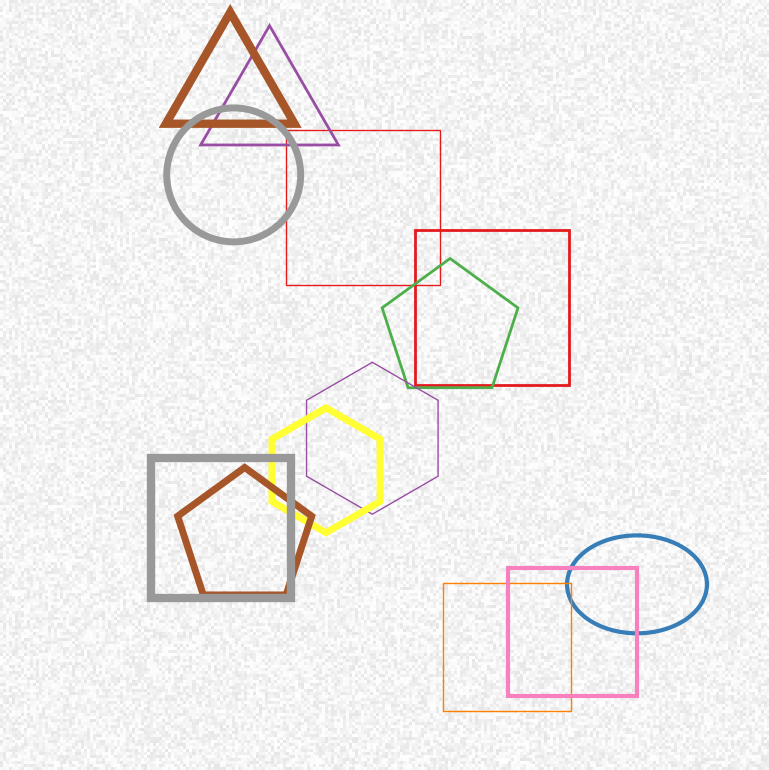[{"shape": "square", "thickness": 1, "radius": 0.5, "center": [0.639, 0.601]}, {"shape": "square", "thickness": 0.5, "radius": 0.5, "center": [0.471, 0.73]}, {"shape": "oval", "thickness": 1.5, "radius": 0.45, "center": [0.827, 0.241]}, {"shape": "pentagon", "thickness": 1, "radius": 0.46, "center": [0.584, 0.572]}, {"shape": "hexagon", "thickness": 0.5, "radius": 0.49, "center": [0.484, 0.431]}, {"shape": "triangle", "thickness": 1, "radius": 0.52, "center": [0.35, 0.863]}, {"shape": "square", "thickness": 0.5, "radius": 0.42, "center": [0.659, 0.16]}, {"shape": "hexagon", "thickness": 2.5, "radius": 0.41, "center": [0.423, 0.389]}, {"shape": "pentagon", "thickness": 2.5, "radius": 0.46, "center": [0.318, 0.301]}, {"shape": "triangle", "thickness": 3, "radius": 0.48, "center": [0.299, 0.888]}, {"shape": "square", "thickness": 1.5, "radius": 0.42, "center": [0.744, 0.18]}, {"shape": "square", "thickness": 3, "radius": 0.45, "center": [0.287, 0.314]}, {"shape": "circle", "thickness": 2.5, "radius": 0.43, "center": [0.304, 0.773]}]